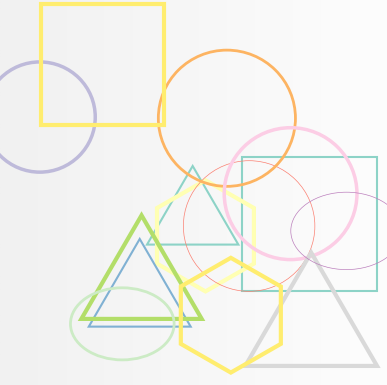[{"shape": "square", "thickness": 1.5, "radius": 0.87, "center": [0.798, 0.418]}, {"shape": "triangle", "thickness": 1.5, "radius": 0.68, "center": [0.497, 0.433]}, {"shape": "hexagon", "thickness": 3, "radius": 0.72, "center": [0.53, 0.387]}, {"shape": "circle", "thickness": 2.5, "radius": 0.72, "center": [0.103, 0.696]}, {"shape": "circle", "thickness": 0.5, "radius": 0.85, "center": [0.643, 0.413]}, {"shape": "triangle", "thickness": 1.5, "radius": 0.76, "center": [0.361, 0.228]}, {"shape": "circle", "thickness": 2, "radius": 0.88, "center": [0.586, 0.693]}, {"shape": "triangle", "thickness": 3, "radius": 0.9, "center": [0.365, 0.261]}, {"shape": "circle", "thickness": 2.5, "radius": 0.86, "center": [0.75, 0.497]}, {"shape": "triangle", "thickness": 3, "radius": 0.98, "center": [0.803, 0.148]}, {"shape": "oval", "thickness": 0.5, "radius": 0.72, "center": [0.894, 0.4]}, {"shape": "oval", "thickness": 2, "radius": 0.67, "center": [0.316, 0.159]}, {"shape": "hexagon", "thickness": 3, "radius": 0.75, "center": [0.596, 0.181]}, {"shape": "square", "thickness": 3, "radius": 0.79, "center": [0.264, 0.832]}]